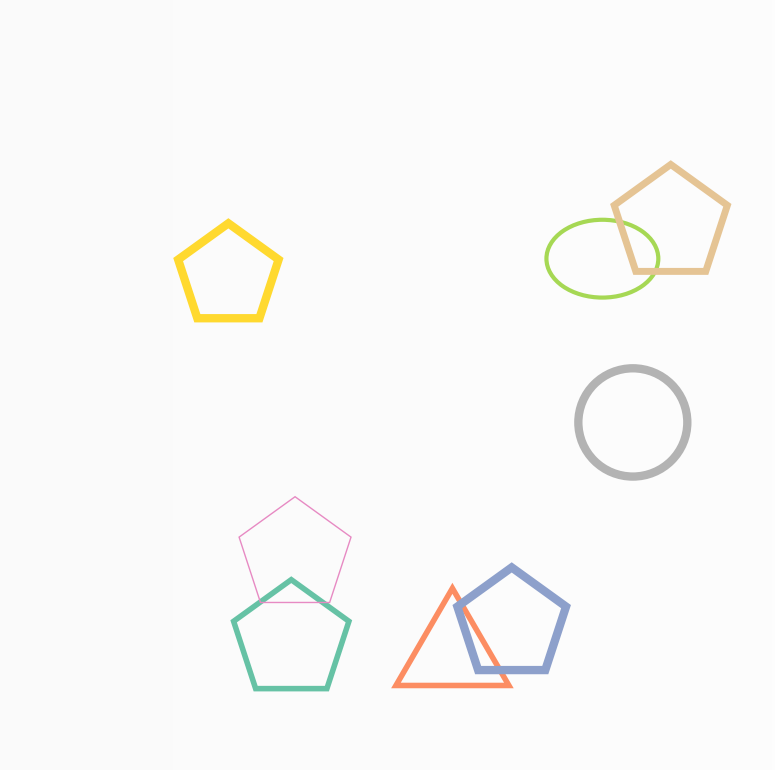[{"shape": "pentagon", "thickness": 2, "radius": 0.39, "center": [0.376, 0.169]}, {"shape": "triangle", "thickness": 2, "radius": 0.42, "center": [0.584, 0.152]}, {"shape": "pentagon", "thickness": 3, "radius": 0.37, "center": [0.66, 0.189]}, {"shape": "pentagon", "thickness": 0.5, "radius": 0.38, "center": [0.381, 0.279]}, {"shape": "oval", "thickness": 1.5, "radius": 0.36, "center": [0.777, 0.664]}, {"shape": "pentagon", "thickness": 3, "radius": 0.34, "center": [0.295, 0.642]}, {"shape": "pentagon", "thickness": 2.5, "radius": 0.38, "center": [0.866, 0.71]}, {"shape": "circle", "thickness": 3, "radius": 0.35, "center": [0.817, 0.451]}]